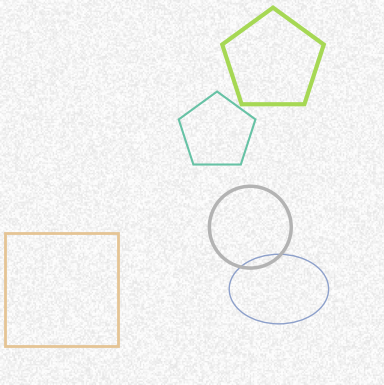[{"shape": "pentagon", "thickness": 1.5, "radius": 0.52, "center": [0.564, 0.657]}, {"shape": "oval", "thickness": 1, "radius": 0.65, "center": [0.724, 0.249]}, {"shape": "pentagon", "thickness": 3, "radius": 0.69, "center": [0.709, 0.841]}, {"shape": "square", "thickness": 2, "radius": 0.73, "center": [0.16, 0.248]}, {"shape": "circle", "thickness": 2.5, "radius": 0.53, "center": [0.65, 0.41]}]